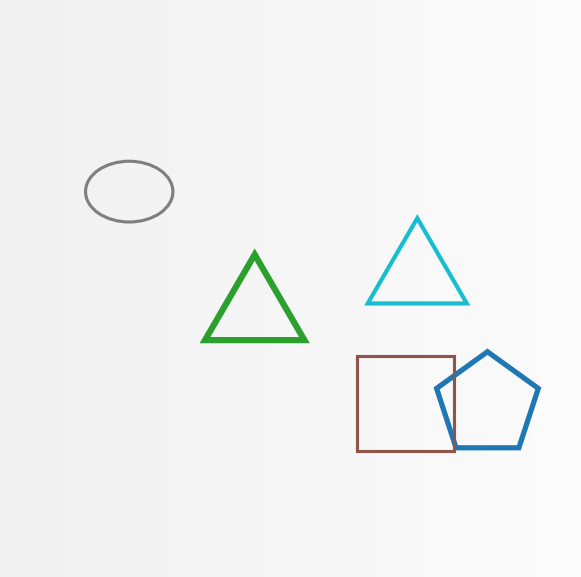[{"shape": "pentagon", "thickness": 2.5, "radius": 0.46, "center": [0.839, 0.298]}, {"shape": "triangle", "thickness": 3, "radius": 0.49, "center": [0.438, 0.46]}, {"shape": "square", "thickness": 1.5, "radius": 0.41, "center": [0.698, 0.301]}, {"shape": "oval", "thickness": 1.5, "radius": 0.38, "center": [0.222, 0.667]}, {"shape": "triangle", "thickness": 2, "radius": 0.49, "center": [0.718, 0.523]}]